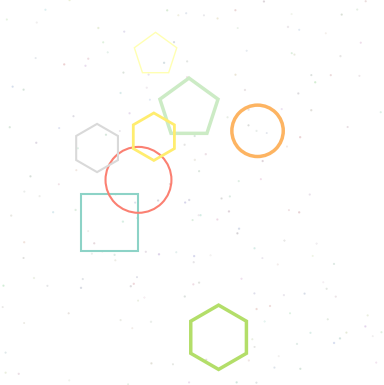[{"shape": "square", "thickness": 1.5, "radius": 0.37, "center": [0.284, 0.421]}, {"shape": "pentagon", "thickness": 1, "radius": 0.29, "center": [0.404, 0.858]}, {"shape": "circle", "thickness": 1.5, "radius": 0.43, "center": [0.36, 0.533]}, {"shape": "circle", "thickness": 2.5, "radius": 0.33, "center": [0.669, 0.66]}, {"shape": "hexagon", "thickness": 2.5, "radius": 0.42, "center": [0.568, 0.124]}, {"shape": "hexagon", "thickness": 1.5, "radius": 0.31, "center": [0.252, 0.616]}, {"shape": "pentagon", "thickness": 2.5, "radius": 0.4, "center": [0.491, 0.718]}, {"shape": "hexagon", "thickness": 2, "radius": 0.31, "center": [0.4, 0.645]}]